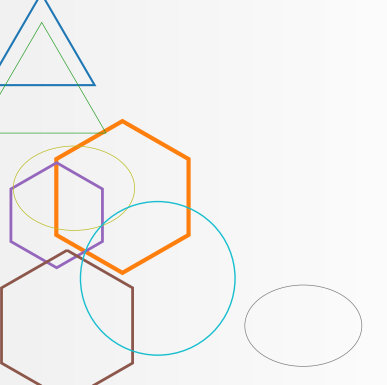[{"shape": "triangle", "thickness": 1.5, "radius": 0.79, "center": [0.107, 0.858]}, {"shape": "hexagon", "thickness": 3, "radius": 0.99, "center": [0.316, 0.488]}, {"shape": "triangle", "thickness": 0.5, "radius": 0.96, "center": [0.108, 0.75]}, {"shape": "hexagon", "thickness": 2, "radius": 0.68, "center": [0.146, 0.441]}, {"shape": "hexagon", "thickness": 2, "radius": 0.98, "center": [0.173, 0.155]}, {"shape": "oval", "thickness": 0.5, "radius": 0.75, "center": [0.783, 0.154]}, {"shape": "oval", "thickness": 0.5, "radius": 0.78, "center": [0.191, 0.511]}, {"shape": "circle", "thickness": 1, "radius": 1.0, "center": [0.407, 0.277]}]